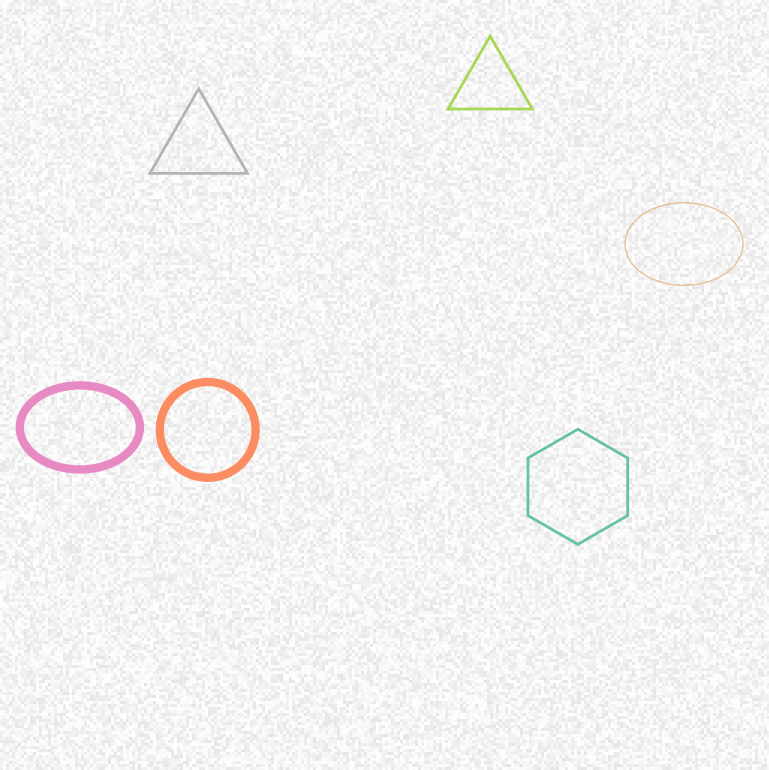[{"shape": "hexagon", "thickness": 1, "radius": 0.37, "center": [0.75, 0.368]}, {"shape": "circle", "thickness": 3, "radius": 0.31, "center": [0.27, 0.442]}, {"shape": "oval", "thickness": 3, "radius": 0.39, "center": [0.104, 0.445]}, {"shape": "triangle", "thickness": 1, "radius": 0.32, "center": [0.637, 0.89]}, {"shape": "oval", "thickness": 0.5, "radius": 0.38, "center": [0.888, 0.683]}, {"shape": "triangle", "thickness": 1, "radius": 0.37, "center": [0.258, 0.811]}]